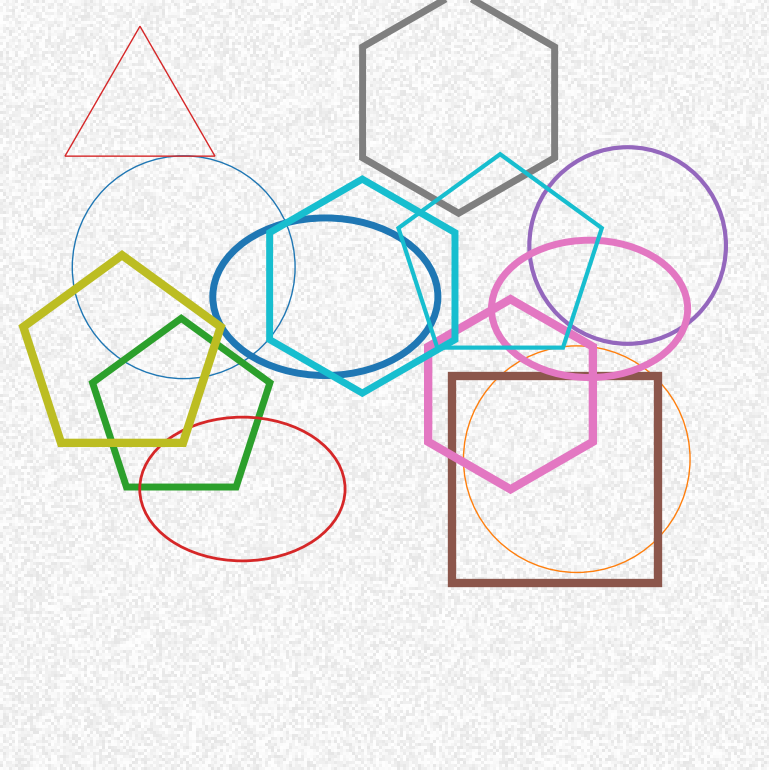[{"shape": "circle", "thickness": 0.5, "radius": 0.72, "center": [0.239, 0.653]}, {"shape": "oval", "thickness": 2.5, "radius": 0.73, "center": [0.423, 0.615]}, {"shape": "circle", "thickness": 0.5, "radius": 0.74, "center": [0.749, 0.404]}, {"shape": "pentagon", "thickness": 2.5, "radius": 0.61, "center": [0.235, 0.465]}, {"shape": "oval", "thickness": 1, "radius": 0.67, "center": [0.315, 0.365]}, {"shape": "triangle", "thickness": 0.5, "radius": 0.56, "center": [0.182, 0.853]}, {"shape": "circle", "thickness": 1.5, "radius": 0.64, "center": [0.815, 0.681]}, {"shape": "square", "thickness": 3, "radius": 0.67, "center": [0.721, 0.377]}, {"shape": "hexagon", "thickness": 3, "radius": 0.62, "center": [0.663, 0.488]}, {"shape": "oval", "thickness": 2.5, "radius": 0.64, "center": [0.766, 0.599]}, {"shape": "hexagon", "thickness": 2.5, "radius": 0.72, "center": [0.596, 0.867]}, {"shape": "pentagon", "thickness": 3, "radius": 0.67, "center": [0.158, 0.534]}, {"shape": "hexagon", "thickness": 2.5, "radius": 0.69, "center": [0.471, 0.628]}, {"shape": "pentagon", "thickness": 1.5, "radius": 0.69, "center": [0.65, 0.661]}]